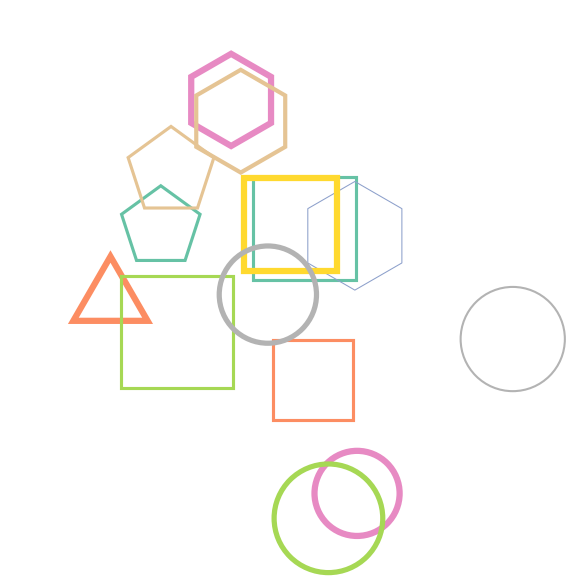[{"shape": "pentagon", "thickness": 1.5, "radius": 0.36, "center": [0.278, 0.606]}, {"shape": "square", "thickness": 1.5, "radius": 0.45, "center": [0.527, 0.603]}, {"shape": "triangle", "thickness": 3, "radius": 0.37, "center": [0.191, 0.481]}, {"shape": "square", "thickness": 1.5, "radius": 0.35, "center": [0.542, 0.341]}, {"shape": "hexagon", "thickness": 0.5, "radius": 0.47, "center": [0.614, 0.591]}, {"shape": "hexagon", "thickness": 3, "radius": 0.4, "center": [0.4, 0.826]}, {"shape": "circle", "thickness": 3, "radius": 0.37, "center": [0.618, 0.145]}, {"shape": "square", "thickness": 1.5, "radius": 0.48, "center": [0.306, 0.425]}, {"shape": "circle", "thickness": 2.5, "radius": 0.47, "center": [0.569, 0.102]}, {"shape": "square", "thickness": 3, "radius": 0.4, "center": [0.503, 0.611]}, {"shape": "hexagon", "thickness": 2, "radius": 0.44, "center": [0.417, 0.789]}, {"shape": "pentagon", "thickness": 1.5, "radius": 0.39, "center": [0.296, 0.702]}, {"shape": "circle", "thickness": 1, "radius": 0.45, "center": [0.888, 0.412]}, {"shape": "circle", "thickness": 2.5, "radius": 0.42, "center": [0.464, 0.489]}]